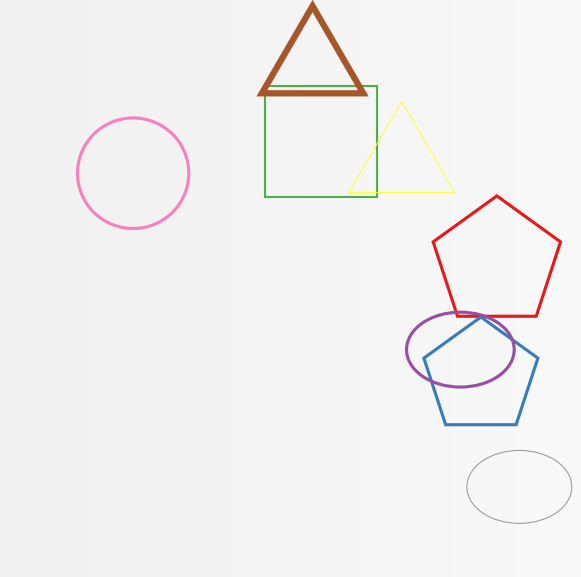[{"shape": "pentagon", "thickness": 1.5, "radius": 0.58, "center": [0.855, 0.545]}, {"shape": "pentagon", "thickness": 1.5, "radius": 0.52, "center": [0.827, 0.347]}, {"shape": "square", "thickness": 1, "radius": 0.48, "center": [0.552, 0.754]}, {"shape": "oval", "thickness": 1.5, "radius": 0.46, "center": [0.792, 0.394]}, {"shape": "triangle", "thickness": 0.5, "radius": 0.53, "center": [0.691, 0.718]}, {"shape": "triangle", "thickness": 3, "radius": 0.5, "center": [0.538, 0.888]}, {"shape": "circle", "thickness": 1.5, "radius": 0.48, "center": [0.229, 0.699]}, {"shape": "oval", "thickness": 0.5, "radius": 0.45, "center": [0.893, 0.156]}]